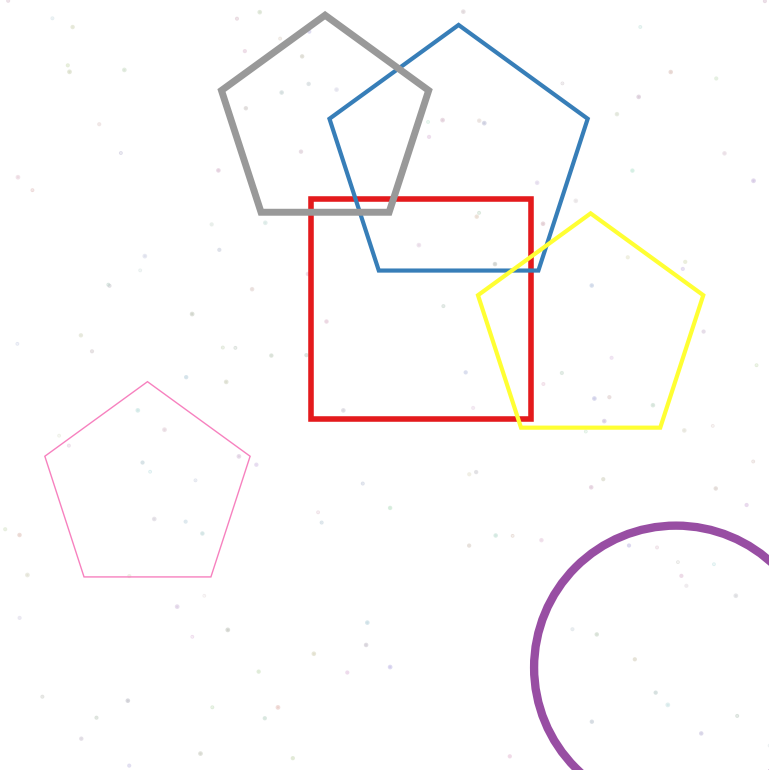[{"shape": "square", "thickness": 2, "radius": 0.71, "center": [0.547, 0.599]}, {"shape": "pentagon", "thickness": 1.5, "radius": 0.88, "center": [0.596, 0.791]}, {"shape": "circle", "thickness": 3, "radius": 0.92, "center": [0.878, 0.133]}, {"shape": "pentagon", "thickness": 1.5, "radius": 0.77, "center": [0.767, 0.569]}, {"shape": "pentagon", "thickness": 0.5, "radius": 0.7, "center": [0.192, 0.364]}, {"shape": "pentagon", "thickness": 2.5, "radius": 0.71, "center": [0.422, 0.839]}]